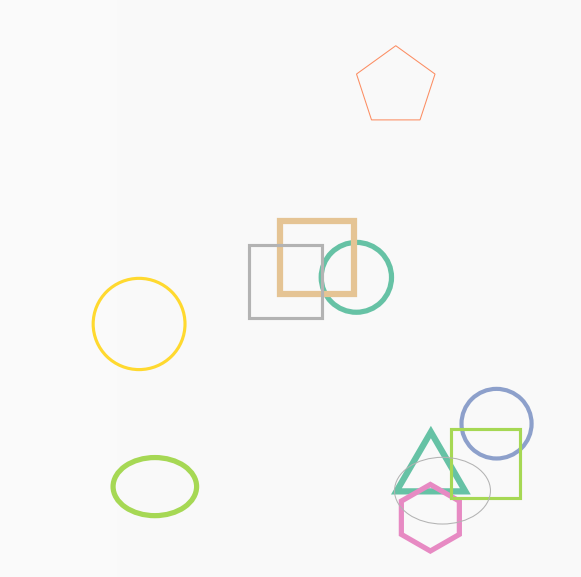[{"shape": "circle", "thickness": 2.5, "radius": 0.3, "center": [0.613, 0.519]}, {"shape": "triangle", "thickness": 3, "radius": 0.34, "center": [0.741, 0.183]}, {"shape": "pentagon", "thickness": 0.5, "radius": 0.36, "center": [0.681, 0.849]}, {"shape": "circle", "thickness": 2, "radius": 0.3, "center": [0.854, 0.265]}, {"shape": "hexagon", "thickness": 2.5, "radius": 0.29, "center": [0.74, 0.103]}, {"shape": "square", "thickness": 1.5, "radius": 0.3, "center": [0.836, 0.197]}, {"shape": "oval", "thickness": 2.5, "radius": 0.36, "center": [0.266, 0.157]}, {"shape": "circle", "thickness": 1.5, "radius": 0.4, "center": [0.239, 0.438]}, {"shape": "square", "thickness": 3, "radius": 0.32, "center": [0.546, 0.553]}, {"shape": "oval", "thickness": 0.5, "radius": 0.41, "center": [0.761, 0.149]}, {"shape": "square", "thickness": 1.5, "radius": 0.32, "center": [0.491, 0.511]}]